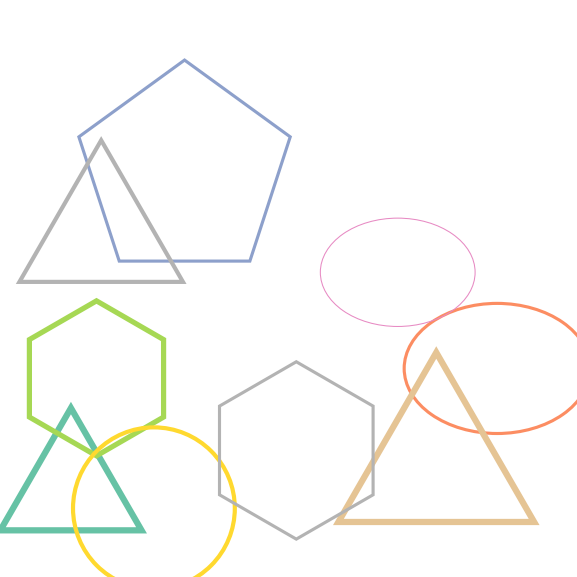[{"shape": "triangle", "thickness": 3, "radius": 0.71, "center": [0.123, 0.151]}, {"shape": "oval", "thickness": 1.5, "radius": 0.8, "center": [0.861, 0.361]}, {"shape": "pentagon", "thickness": 1.5, "radius": 0.96, "center": [0.32, 0.703]}, {"shape": "oval", "thickness": 0.5, "radius": 0.67, "center": [0.689, 0.528]}, {"shape": "hexagon", "thickness": 2.5, "radius": 0.67, "center": [0.167, 0.344]}, {"shape": "circle", "thickness": 2, "radius": 0.7, "center": [0.267, 0.119]}, {"shape": "triangle", "thickness": 3, "radius": 0.98, "center": [0.755, 0.193]}, {"shape": "triangle", "thickness": 2, "radius": 0.82, "center": [0.175, 0.593]}, {"shape": "hexagon", "thickness": 1.5, "radius": 0.77, "center": [0.513, 0.219]}]